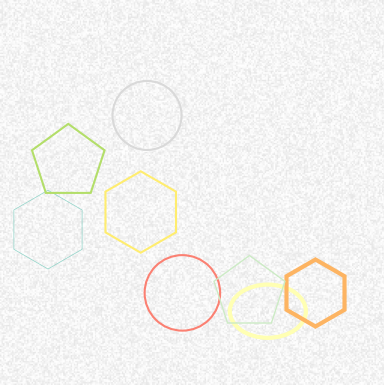[{"shape": "hexagon", "thickness": 0.5, "radius": 0.51, "center": [0.125, 0.404]}, {"shape": "oval", "thickness": 3, "radius": 0.49, "center": [0.696, 0.192]}, {"shape": "circle", "thickness": 1.5, "radius": 0.49, "center": [0.474, 0.239]}, {"shape": "hexagon", "thickness": 3, "radius": 0.44, "center": [0.819, 0.239]}, {"shape": "pentagon", "thickness": 1.5, "radius": 0.5, "center": [0.177, 0.579]}, {"shape": "circle", "thickness": 1.5, "radius": 0.45, "center": [0.382, 0.7]}, {"shape": "pentagon", "thickness": 1, "radius": 0.48, "center": [0.648, 0.239]}, {"shape": "hexagon", "thickness": 1.5, "radius": 0.53, "center": [0.366, 0.449]}]